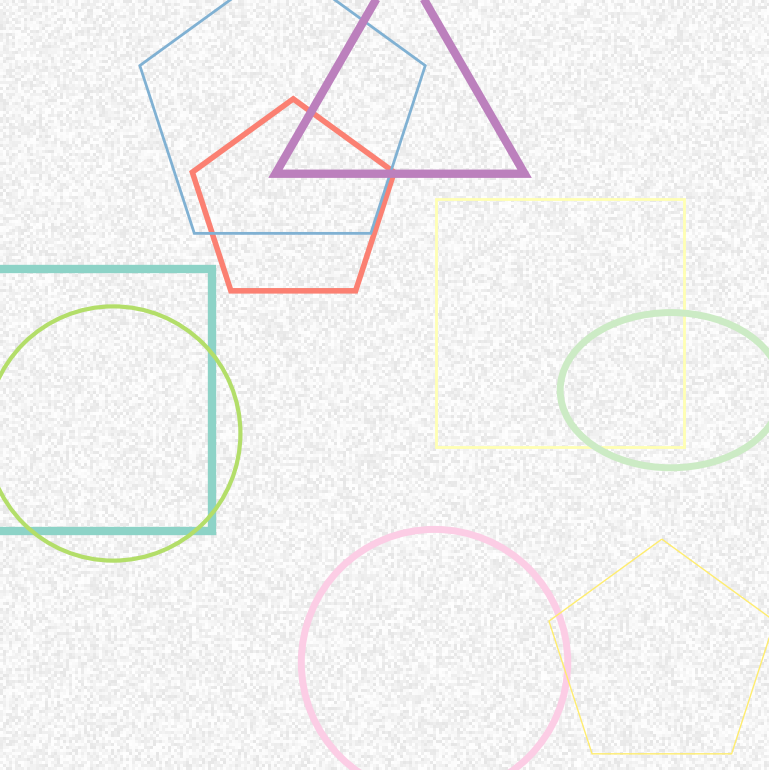[{"shape": "square", "thickness": 3, "radius": 0.85, "center": [0.105, 0.48]}, {"shape": "square", "thickness": 1, "radius": 0.81, "center": [0.727, 0.581]}, {"shape": "pentagon", "thickness": 2, "radius": 0.69, "center": [0.381, 0.734]}, {"shape": "pentagon", "thickness": 1, "radius": 0.97, "center": [0.367, 0.855]}, {"shape": "circle", "thickness": 1.5, "radius": 0.83, "center": [0.147, 0.437]}, {"shape": "circle", "thickness": 2.5, "radius": 0.87, "center": [0.564, 0.139]}, {"shape": "triangle", "thickness": 3, "radius": 0.93, "center": [0.52, 0.868]}, {"shape": "oval", "thickness": 2.5, "radius": 0.72, "center": [0.872, 0.493]}, {"shape": "pentagon", "thickness": 0.5, "radius": 0.77, "center": [0.86, 0.146]}]